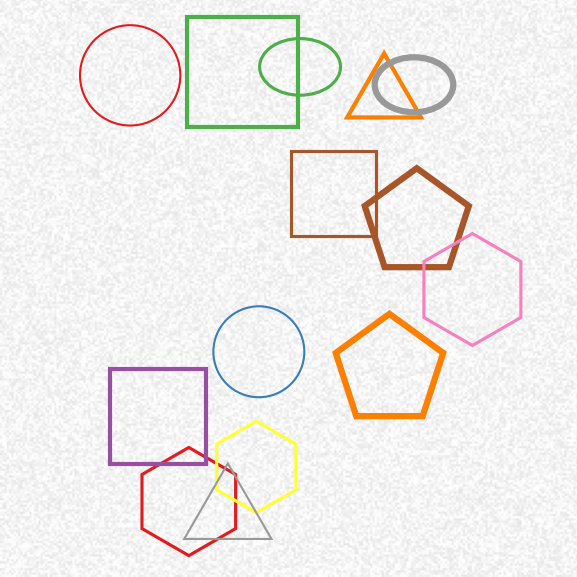[{"shape": "hexagon", "thickness": 1.5, "radius": 0.47, "center": [0.327, 0.131]}, {"shape": "circle", "thickness": 1, "radius": 0.43, "center": [0.225, 0.869]}, {"shape": "circle", "thickness": 1, "radius": 0.39, "center": [0.448, 0.39]}, {"shape": "oval", "thickness": 1.5, "radius": 0.35, "center": [0.52, 0.883]}, {"shape": "square", "thickness": 2, "radius": 0.48, "center": [0.42, 0.874]}, {"shape": "square", "thickness": 2, "radius": 0.41, "center": [0.274, 0.278]}, {"shape": "triangle", "thickness": 2, "radius": 0.37, "center": [0.665, 0.833]}, {"shape": "pentagon", "thickness": 3, "radius": 0.49, "center": [0.674, 0.358]}, {"shape": "hexagon", "thickness": 1.5, "radius": 0.4, "center": [0.444, 0.191]}, {"shape": "square", "thickness": 1.5, "radius": 0.37, "center": [0.578, 0.664]}, {"shape": "pentagon", "thickness": 3, "radius": 0.47, "center": [0.722, 0.613]}, {"shape": "hexagon", "thickness": 1.5, "radius": 0.48, "center": [0.818, 0.498]}, {"shape": "triangle", "thickness": 1, "radius": 0.44, "center": [0.395, 0.109]}, {"shape": "oval", "thickness": 3, "radius": 0.34, "center": [0.717, 0.852]}]